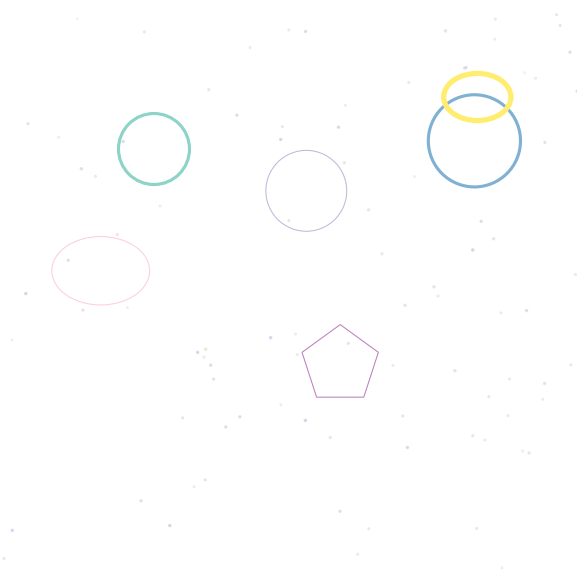[{"shape": "circle", "thickness": 1.5, "radius": 0.31, "center": [0.267, 0.741]}, {"shape": "circle", "thickness": 0.5, "radius": 0.35, "center": [0.53, 0.669]}, {"shape": "circle", "thickness": 1.5, "radius": 0.4, "center": [0.821, 0.755]}, {"shape": "oval", "thickness": 0.5, "radius": 0.42, "center": [0.174, 0.53]}, {"shape": "pentagon", "thickness": 0.5, "radius": 0.35, "center": [0.589, 0.368]}, {"shape": "oval", "thickness": 2.5, "radius": 0.29, "center": [0.827, 0.831]}]